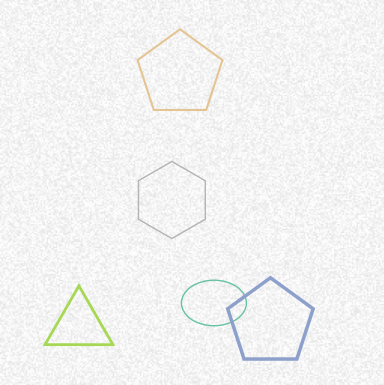[{"shape": "oval", "thickness": 1, "radius": 0.42, "center": [0.556, 0.213]}, {"shape": "pentagon", "thickness": 2.5, "radius": 0.58, "center": [0.702, 0.162]}, {"shape": "triangle", "thickness": 2, "radius": 0.51, "center": [0.205, 0.156]}, {"shape": "pentagon", "thickness": 1.5, "radius": 0.58, "center": [0.468, 0.808]}, {"shape": "hexagon", "thickness": 1, "radius": 0.5, "center": [0.446, 0.481]}]